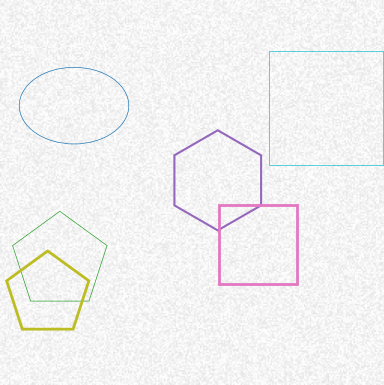[{"shape": "oval", "thickness": 0.5, "radius": 0.71, "center": [0.192, 0.726]}, {"shape": "pentagon", "thickness": 0.5, "radius": 0.64, "center": [0.155, 0.322]}, {"shape": "hexagon", "thickness": 1.5, "radius": 0.65, "center": [0.566, 0.532]}, {"shape": "square", "thickness": 2, "radius": 0.51, "center": [0.67, 0.364]}, {"shape": "pentagon", "thickness": 2, "radius": 0.56, "center": [0.124, 0.236]}, {"shape": "square", "thickness": 0.5, "radius": 0.74, "center": [0.846, 0.72]}]